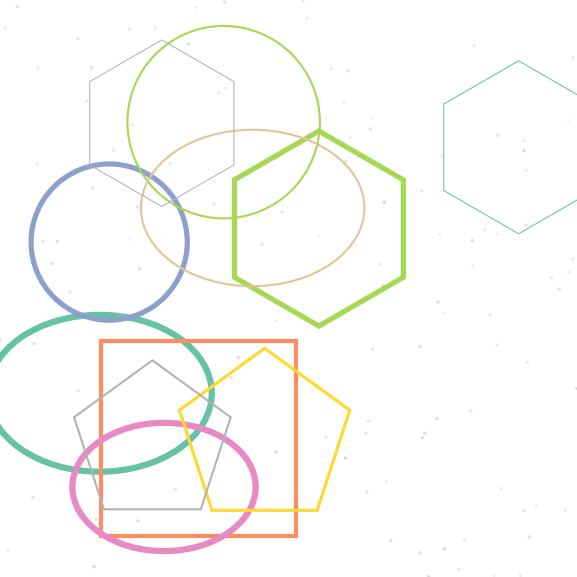[{"shape": "hexagon", "thickness": 0.5, "radius": 0.75, "center": [0.898, 0.744]}, {"shape": "oval", "thickness": 3, "radius": 0.97, "center": [0.173, 0.318]}, {"shape": "square", "thickness": 2, "radius": 0.84, "center": [0.344, 0.24]}, {"shape": "circle", "thickness": 2.5, "radius": 0.68, "center": [0.189, 0.58]}, {"shape": "oval", "thickness": 3, "radius": 0.79, "center": [0.284, 0.156]}, {"shape": "circle", "thickness": 1, "radius": 0.83, "center": [0.387, 0.788]}, {"shape": "hexagon", "thickness": 2.5, "radius": 0.84, "center": [0.552, 0.603]}, {"shape": "pentagon", "thickness": 1.5, "radius": 0.78, "center": [0.458, 0.241]}, {"shape": "oval", "thickness": 1, "radius": 0.97, "center": [0.438, 0.639]}, {"shape": "pentagon", "thickness": 1, "radius": 0.71, "center": [0.264, 0.233]}, {"shape": "hexagon", "thickness": 0.5, "radius": 0.72, "center": [0.28, 0.786]}]